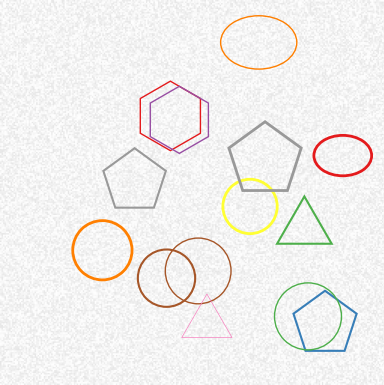[{"shape": "oval", "thickness": 2, "radius": 0.37, "center": [0.89, 0.596]}, {"shape": "hexagon", "thickness": 1, "radius": 0.45, "center": [0.443, 0.699]}, {"shape": "pentagon", "thickness": 1.5, "radius": 0.43, "center": [0.844, 0.159]}, {"shape": "triangle", "thickness": 1.5, "radius": 0.41, "center": [0.791, 0.408]}, {"shape": "circle", "thickness": 1, "radius": 0.43, "center": [0.8, 0.178]}, {"shape": "hexagon", "thickness": 1, "radius": 0.44, "center": [0.466, 0.689]}, {"shape": "oval", "thickness": 1, "radius": 0.49, "center": [0.672, 0.89]}, {"shape": "circle", "thickness": 2, "radius": 0.38, "center": [0.266, 0.35]}, {"shape": "circle", "thickness": 2, "radius": 0.35, "center": [0.649, 0.464]}, {"shape": "circle", "thickness": 1.5, "radius": 0.37, "center": [0.433, 0.277]}, {"shape": "circle", "thickness": 1, "radius": 0.43, "center": [0.515, 0.296]}, {"shape": "triangle", "thickness": 0.5, "radius": 0.38, "center": [0.537, 0.161]}, {"shape": "pentagon", "thickness": 1.5, "radius": 0.43, "center": [0.35, 0.53]}, {"shape": "pentagon", "thickness": 2, "radius": 0.49, "center": [0.688, 0.585]}]